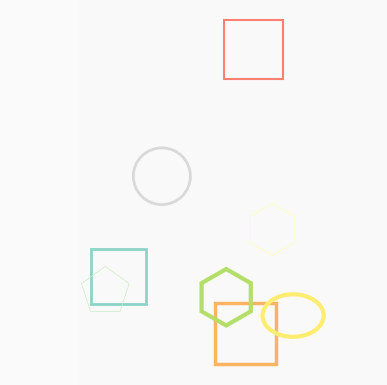[{"shape": "square", "thickness": 2, "radius": 0.36, "center": [0.305, 0.282]}, {"shape": "hexagon", "thickness": 0.5, "radius": 0.34, "center": [0.703, 0.404]}, {"shape": "square", "thickness": 1.5, "radius": 0.38, "center": [0.655, 0.871]}, {"shape": "square", "thickness": 2.5, "radius": 0.39, "center": [0.634, 0.134]}, {"shape": "hexagon", "thickness": 3, "radius": 0.37, "center": [0.584, 0.228]}, {"shape": "circle", "thickness": 2, "radius": 0.37, "center": [0.418, 0.542]}, {"shape": "pentagon", "thickness": 0.5, "radius": 0.32, "center": [0.272, 0.243]}, {"shape": "oval", "thickness": 3, "radius": 0.39, "center": [0.756, 0.18]}]